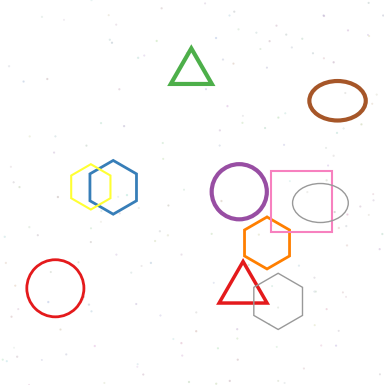[{"shape": "circle", "thickness": 2, "radius": 0.37, "center": [0.144, 0.251]}, {"shape": "triangle", "thickness": 2.5, "radius": 0.36, "center": [0.631, 0.249]}, {"shape": "hexagon", "thickness": 2, "radius": 0.35, "center": [0.294, 0.513]}, {"shape": "triangle", "thickness": 3, "radius": 0.31, "center": [0.497, 0.813]}, {"shape": "circle", "thickness": 3, "radius": 0.36, "center": [0.621, 0.502]}, {"shape": "hexagon", "thickness": 2, "radius": 0.34, "center": [0.694, 0.369]}, {"shape": "hexagon", "thickness": 1.5, "radius": 0.29, "center": [0.236, 0.515]}, {"shape": "oval", "thickness": 3, "radius": 0.37, "center": [0.877, 0.738]}, {"shape": "square", "thickness": 1.5, "radius": 0.4, "center": [0.784, 0.477]}, {"shape": "hexagon", "thickness": 1, "radius": 0.36, "center": [0.722, 0.217]}, {"shape": "oval", "thickness": 1, "radius": 0.36, "center": [0.832, 0.473]}]